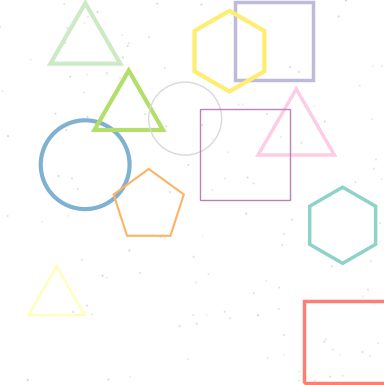[{"shape": "hexagon", "thickness": 2.5, "radius": 0.49, "center": [0.89, 0.415]}, {"shape": "triangle", "thickness": 1.5, "radius": 0.42, "center": [0.147, 0.224]}, {"shape": "square", "thickness": 2.5, "radius": 0.51, "center": [0.712, 0.894]}, {"shape": "square", "thickness": 2.5, "radius": 0.53, "center": [0.897, 0.112]}, {"shape": "circle", "thickness": 3, "radius": 0.58, "center": [0.221, 0.572]}, {"shape": "pentagon", "thickness": 1.5, "radius": 0.48, "center": [0.386, 0.465]}, {"shape": "triangle", "thickness": 3, "radius": 0.51, "center": [0.334, 0.714]}, {"shape": "triangle", "thickness": 2.5, "radius": 0.57, "center": [0.769, 0.655]}, {"shape": "circle", "thickness": 1, "radius": 0.47, "center": [0.481, 0.692]}, {"shape": "square", "thickness": 1, "radius": 0.59, "center": [0.637, 0.599]}, {"shape": "triangle", "thickness": 3, "radius": 0.52, "center": [0.222, 0.887]}, {"shape": "hexagon", "thickness": 3, "radius": 0.52, "center": [0.596, 0.867]}]